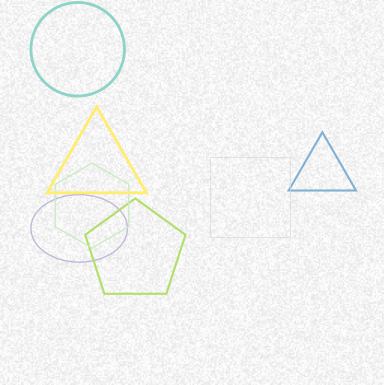[{"shape": "circle", "thickness": 2, "radius": 0.61, "center": [0.202, 0.872]}, {"shape": "oval", "thickness": 1, "radius": 0.63, "center": [0.206, 0.407]}, {"shape": "triangle", "thickness": 1.5, "radius": 0.5, "center": [0.837, 0.556]}, {"shape": "pentagon", "thickness": 1.5, "radius": 0.68, "center": [0.352, 0.348]}, {"shape": "square", "thickness": 0.5, "radius": 0.52, "center": [0.649, 0.488]}, {"shape": "hexagon", "thickness": 1, "radius": 0.55, "center": [0.239, 0.466]}, {"shape": "triangle", "thickness": 2, "radius": 0.75, "center": [0.251, 0.574]}]